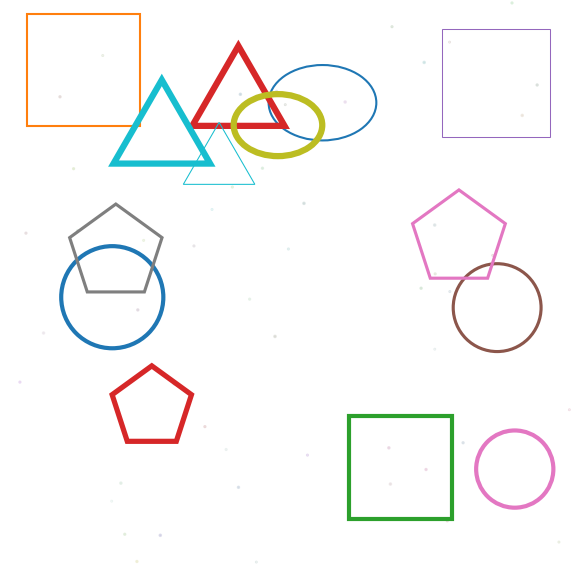[{"shape": "circle", "thickness": 2, "radius": 0.44, "center": [0.194, 0.484]}, {"shape": "oval", "thickness": 1, "radius": 0.47, "center": [0.558, 0.821]}, {"shape": "square", "thickness": 1, "radius": 0.49, "center": [0.145, 0.879]}, {"shape": "square", "thickness": 2, "radius": 0.45, "center": [0.693, 0.19]}, {"shape": "triangle", "thickness": 3, "radius": 0.46, "center": [0.413, 0.827]}, {"shape": "pentagon", "thickness": 2.5, "radius": 0.36, "center": [0.263, 0.293]}, {"shape": "square", "thickness": 0.5, "radius": 0.47, "center": [0.858, 0.856]}, {"shape": "circle", "thickness": 1.5, "radius": 0.38, "center": [0.861, 0.466]}, {"shape": "pentagon", "thickness": 1.5, "radius": 0.42, "center": [0.795, 0.586]}, {"shape": "circle", "thickness": 2, "radius": 0.33, "center": [0.891, 0.187]}, {"shape": "pentagon", "thickness": 1.5, "radius": 0.42, "center": [0.201, 0.562]}, {"shape": "oval", "thickness": 3, "radius": 0.38, "center": [0.481, 0.782]}, {"shape": "triangle", "thickness": 3, "radius": 0.48, "center": [0.28, 0.764]}, {"shape": "triangle", "thickness": 0.5, "radius": 0.36, "center": [0.379, 0.716]}]